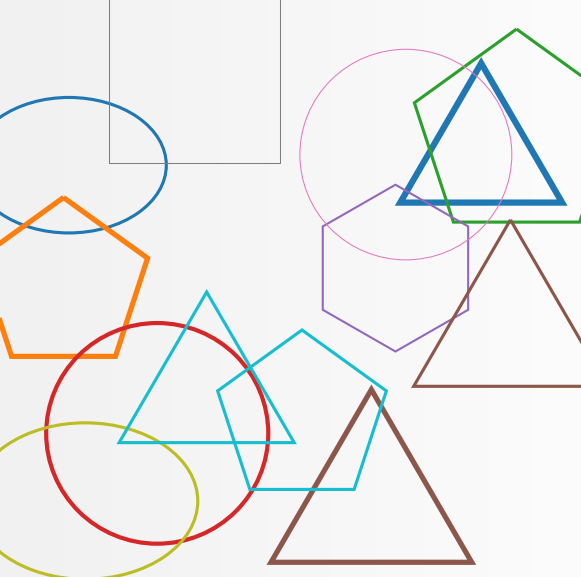[{"shape": "oval", "thickness": 1.5, "radius": 0.84, "center": [0.119, 0.713]}, {"shape": "triangle", "thickness": 3, "radius": 0.8, "center": [0.828, 0.729]}, {"shape": "pentagon", "thickness": 2.5, "radius": 0.76, "center": [0.109, 0.505]}, {"shape": "pentagon", "thickness": 1.5, "radius": 0.92, "center": [0.889, 0.764]}, {"shape": "circle", "thickness": 2, "radius": 0.96, "center": [0.27, 0.249]}, {"shape": "hexagon", "thickness": 1, "radius": 0.72, "center": [0.68, 0.535]}, {"shape": "triangle", "thickness": 2.5, "radius": 1.0, "center": [0.639, 0.125]}, {"shape": "triangle", "thickness": 1.5, "radius": 0.96, "center": [0.878, 0.426]}, {"shape": "circle", "thickness": 0.5, "radius": 0.91, "center": [0.698, 0.731]}, {"shape": "square", "thickness": 0.5, "radius": 0.73, "center": [0.335, 0.863]}, {"shape": "oval", "thickness": 1.5, "radius": 0.97, "center": [0.147, 0.132]}, {"shape": "pentagon", "thickness": 1.5, "radius": 0.76, "center": [0.52, 0.275]}, {"shape": "triangle", "thickness": 1.5, "radius": 0.87, "center": [0.356, 0.32]}]